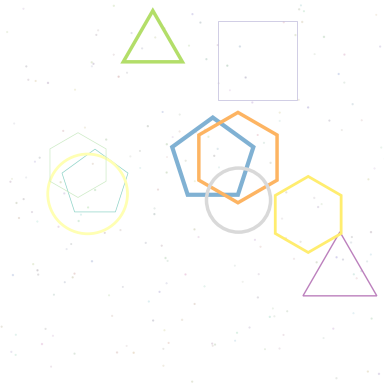[{"shape": "pentagon", "thickness": 0.5, "radius": 0.45, "center": [0.247, 0.522]}, {"shape": "circle", "thickness": 2, "radius": 0.52, "center": [0.228, 0.496]}, {"shape": "square", "thickness": 0.5, "radius": 0.51, "center": [0.668, 0.843]}, {"shape": "pentagon", "thickness": 3, "radius": 0.55, "center": [0.553, 0.584]}, {"shape": "hexagon", "thickness": 2.5, "radius": 0.59, "center": [0.618, 0.591]}, {"shape": "triangle", "thickness": 2.5, "radius": 0.44, "center": [0.397, 0.884]}, {"shape": "circle", "thickness": 2.5, "radius": 0.42, "center": [0.62, 0.48]}, {"shape": "triangle", "thickness": 1, "radius": 0.55, "center": [0.883, 0.287]}, {"shape": "hexagon", "thickness": 0.5, "radius": 0.42, "center": [0.203, 0.571]}, {"shape": "hexagon", "thickness": 2, "radius": 0.49, "center": [0.801, 0.443]}]